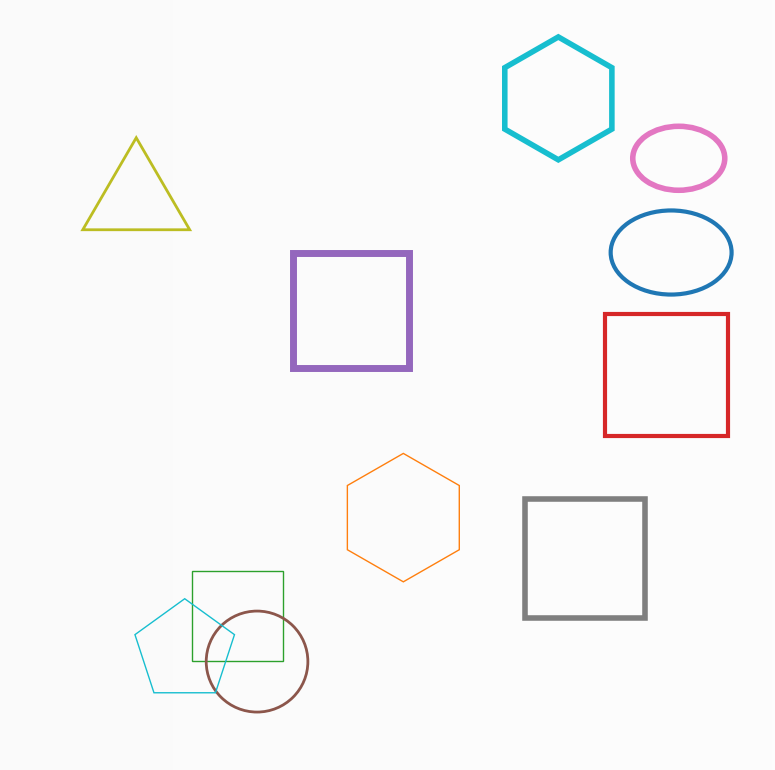[{"shape": "oval", "thickness": 1.5, "radius": 0.39, "center": [0.866, 0.672]}, {"shape": "hexagon", "thickness": 0.5, "radius": 0.42, "center": [0.52, 0.328]}, {"shape": "square", "thickness": 0.5, "radius": 0.3, "center": [0.306, 0.2]}, {"shape": "square", "thickness": 1.5, "radius": 0.4, "center": [0.86, 0.513]}, {"shape": "square", "thickness": 2.5, "radius": 0.37, "center": [0.453, 0.597]}, {"shape": "circle", "thickness": 1, "radius": 0.33, "center": [0.332, 0.141]}, {"shape": "oval", "thickness": 2, "radius": 0.3, "center": [0.876, 0.794]}, {"shape": "square", "thickness": 2, "radius": 0.39, "center": [0.755, 0.275]}, {"shape": "triangle", "thickness": 1, "radius": 0.4, "center": [0.176, 0.741]}, {"shape": "hexagon", "thickness": 2, "radius": 0.4, "center": [0.72, 0.872]}, {"shape": "pentagon", "thickness": 0.5, "radius": 0.34, "center": [0.238, 0.155]}]